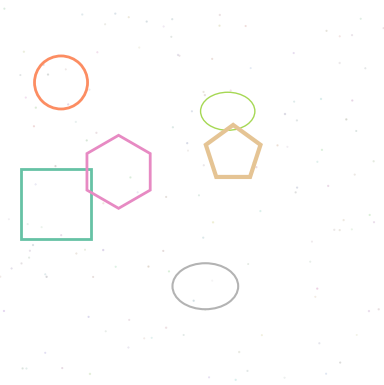[{"shape": "square", "thickness": 2, "radius": 0.45, "center": [0.146, 0.469]}, {"shape": "circle", "thickness": 2, "radius": 0.34, "center": [0.159, 0.786]}, {"shape": "hexagon", "thickness": 2, "radius": 0.47, "center": [0.308, 0.554]}, {"shape": "oval", "thickness": 1, "radius": 0.35, "center": [0.591, 0.711]}, {"shape": "pentagon", "thickness": 3, "radius": 0.37, "center": [0.606, 0.601]}, {"shape": "oval", "thickness": 1.5, "radius": 0.43, "center": [0.533, 0.257]}]